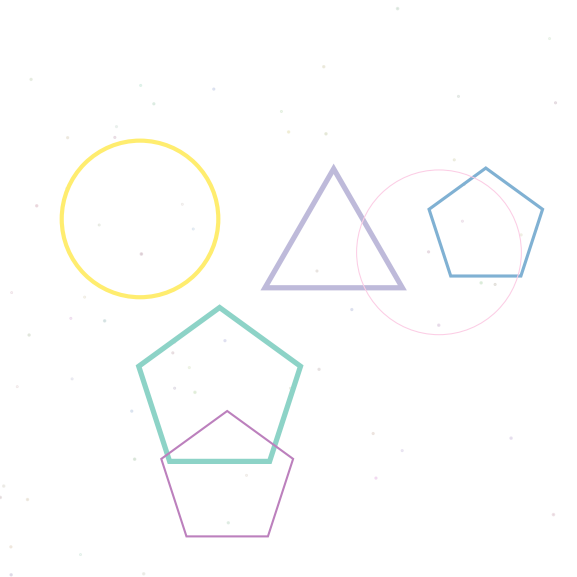[{"shape": "pentagon", "thickness": 2.5, "radius": 0.74, "center": [0.38, 0.319]}, {"shape": "triangle", "thickness": 2.5, "radius": 0.69, "center": [0.578, 0.569]}, {"shape": "pentagon", "thickness": 1.5, "radius": 0.52, "center": [0.841, 0.605]}, {"shape": "circle", "thickness": 0.5, "radius": 0.71, "center": [0.76, 0.562]}, {"shape": "pentagon", "thickness": 1, "radius": 0.6, "center": [0.393, 0.167]}, {"shape": "circle", "thickness": 2, "radius": 0.68, "center": [0.242, 0.62]}]